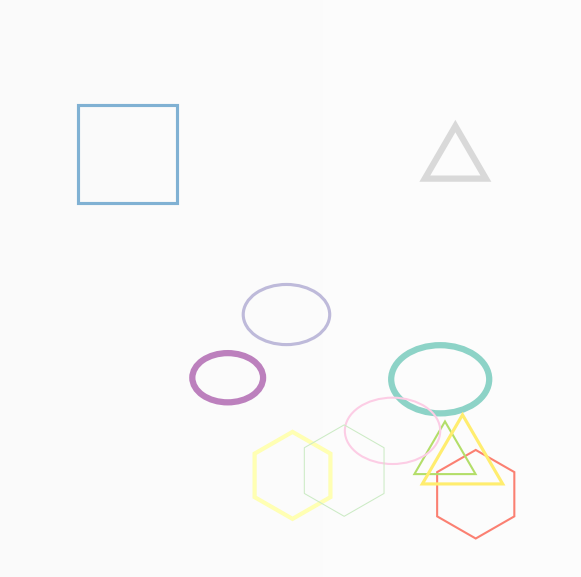[{"shape": "oval", "thickness": 3, "radius": 0.42, "center": [0.757, 0.342]}, {"shape": "hexagon", "thickness": 2, "radius": 0.38, "center": [0.503, 0.176]}, {"shape": "oval", "thickness": 1.5, "radius": 0.37, "center": [0.493, 0.454]}, {"shape": "hexagon", "thickness": 1, "radius": 0.38, "center": [0.818, 0.143]}, {"shape": "square", "thickness": 1.5, "radius": 0.42, "center": [0.22, 0.732]}, {"shape": "triangle", "thickness": 1, "radius": 0.3, "center": [0.766, 0.209]}, {"shape": "oval", "thickness": 1, "radius": 0.41, "center": [0.675, 0.253]}, {"shape": "triangle", "thickness": 3, "radius": 0.3, "center": [0.783, 0.72]}, {"shape": "oval", "thickness": 3, "radius": 0.3, "center": [0.392, 0.345]}, {"shape": "hexagon", "thickness": 0.5, "radius": 0.4, "center": [0.592, 0.184]}, {"shape": "triangle", "thickness": 1.5, "radius": 0.4, "center": [0.796, 0.201]}]